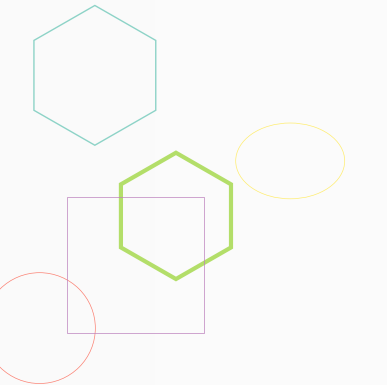[{"shape": "hexagon", "thickness": 1, "radius": 0.91, "center": [0.245, 0.804]}, {"shape": "circle", "thickness": 0.5, "radius": 0.72, "center": [0.102, 0.148]}, {"shape": "hexagon", "thickness": 3, "radius": 0.82, "center": [0.454, 0.439]}, {"shape": "square", "thickness": 0.5, "radius": 0.89, "center": [0.35, 0.312]}, {"shape": "oval", "thickness": 0.5, "radius": 0.7, "center": [0.749, 0.582]}]